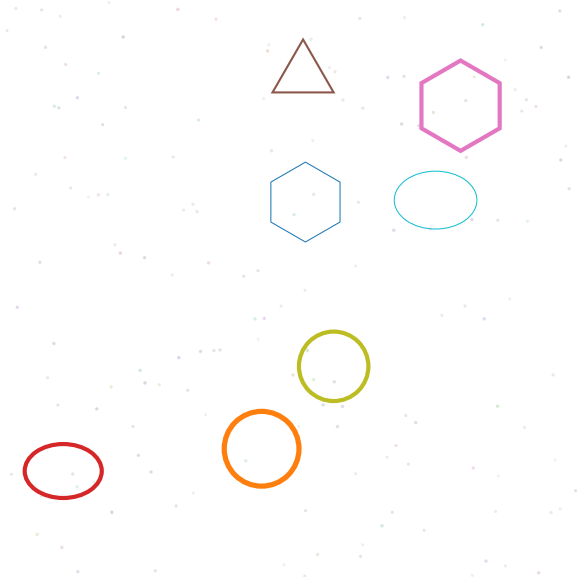[{"shape": "hexagon", "thickness": 0.5, "radius": 0.35, "center": [0.529, 0.649]}, {"shape": "circle", "thickness": 2.5, "radius": 0.32, "center": [0.453, 0.222]}, {"shape": "oval", "thickness": 2, "radius": 0.33, "center": [0.109, 0.184]}, {"shape": "triangle", "thickness": 1, "radius": 0.31, "center": [0.525, 0.87]}, {"shape": "hexagon", "thickness": 2, "radius": 0.39, "center": [0.798, 0.816]}, {"shape": "circle", "thickness": 2, "radius": 0.3, "center": [0.578, 0.365]}, {"shape": "oval", "thickness": 0.5, "radius": 0.36, "center": [0.754, 0.653]}]